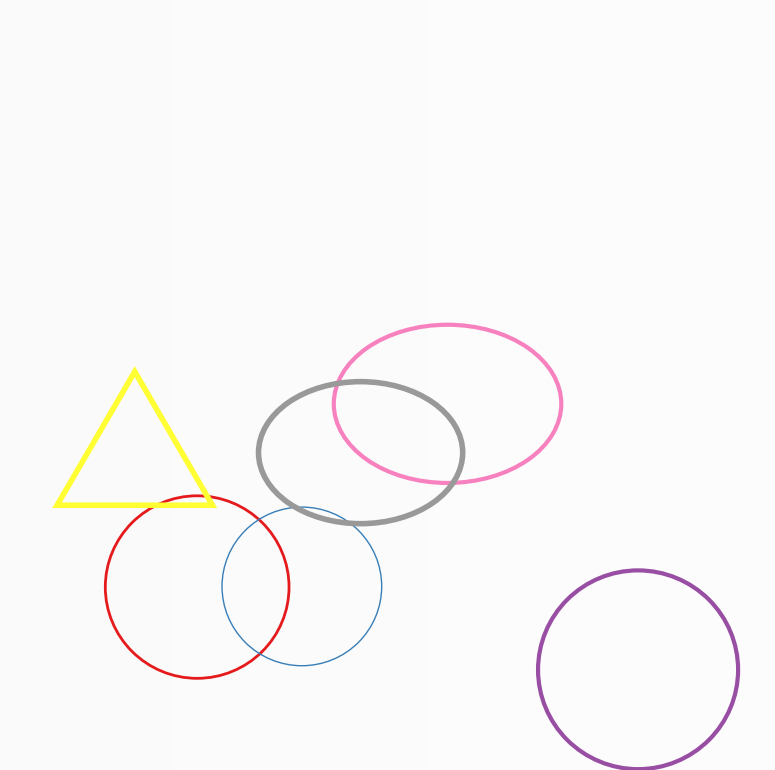[{"shape": "circle", "thickness": 1, "radius": 0.59, "center": [0.254, 0.238]}, {"shape": "circle", "thickness": 0.5, "radius": 0.52, "center": [0.389, 0.238]}, {"shape": "circle", "thickness": 1.5, "radius": 0.65, "center": [0.823, 0.13]}, {"shape": "triangle", "thickness": 2, "radius": 0.58, "center": [0.174, 0.402]}, {"shape": "oval", "thickness": 1.5, "radius": 0.73, "center": [0.577, 0.476]}, {"shape": "oval", "thickness": 2, "radius": 0.66, "center": [0.465, 0.412]}]